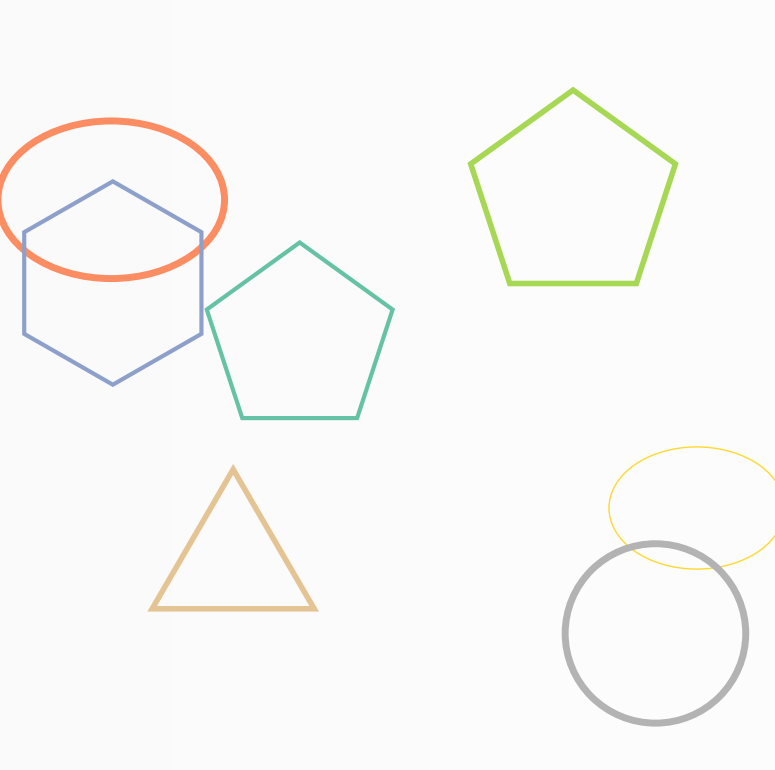[{"shape": "pentagon", "thickness": 1.5, "radius": 0.63, "center": [0.387, 0.559]}, {"shape": "oval", "thickness": 2.5, "radius": 0.73, "center": [0.144, 0.741]}, {"shape": "hexagon", "thickness": 1.5, "radius": 0.66, "center": [0.146, 0.632]}, {"shape": "pentagon", "thickness": 2, "radius": 0.69, "center": [0.739, 0.744]}, {"shape": "oval", "thickness": 0.5, "radius": 0.57, "center": [0.899, 0.34]}, {"shape": "triangle", "thickness": 2, "radius": 0.6, "center": [0.301, 0.27]}, {"shape": "circle", "thickness": 2.5, "radius": 0.58, "center": [0.846, 0.177]}]